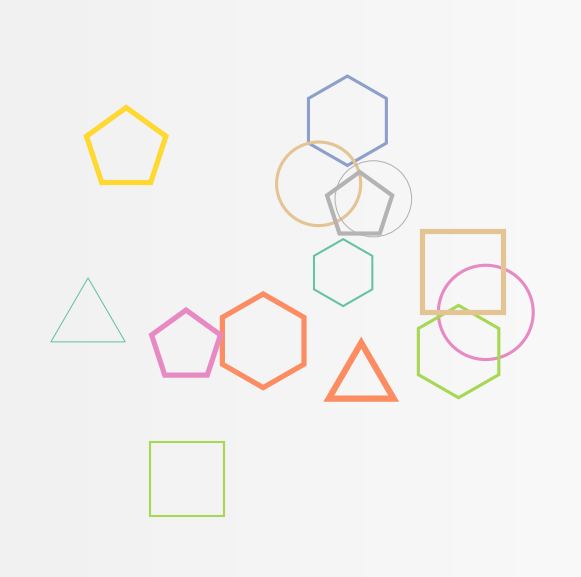[{"shape": "hexagon", "thickness": 1, "radius": 0.29, "center": [0.59, 0.527]}, {"shape": "triangle", "thickness": 0.5, "radius": 0.37, "center": [0.152, 0.444]}, {"shape": "triangle", "thickness": 3, "radius": 0.32, "center": [0.621, 0.341]}, {"shape": "hexagon", "thickness": 2.5, "radius": 0.41, "center": [0.453, 0.409]}, {"shape": "hexagon", "thickness": 1.5, "radius": 0.39, "center": [0.598, 0.79]}, {"shape": "circle", "thickness": 1.5, "radius": 0.41, "center": [0.836, 0.458]}, {"shape": "pentagon", "thickness": 2.5, "radius": 0.31, "center": [0.32, 0.4]}, {"shape": "hexagon", "thickness": 1.5, "radius": 0.4, "center": [0.789, 0.39]}, {"shape": "square", "thickness": 1, "radius": 0.32, "center": [0.322, 0.17]}, {"shape": "pentagon", "thickness": 2.5, "radius": 0.36, "center": [0.217, 0.741]}, {"shape": "circle", "thickness": 1.5, "radius": 0.36, "center": [0.548, 0.681]}, {"shape": "square", "thickness": 2.5, "radius": 0.35, "center": [0.796, 0.529]}, {"shape": "pentagon", "thickness": 2, "radius": 0.29, "center": [0.619, 0.642]}, {"shape": "circle", "thickness": 0.5, "radius": 0.33, "center": [0.642, 0.655]}]